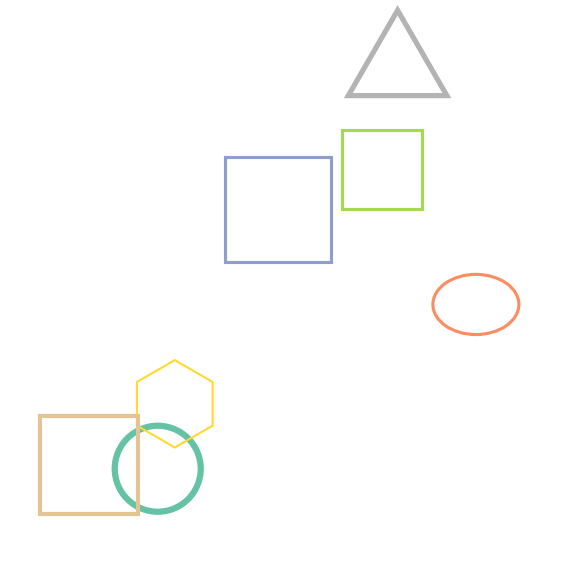[{"shape": "circle", "thickness": 3, "radius": 0.37, "center": [0.273, 0.187]}, {"shape": "oval", "thickness": 1.5, "radius": 0.37, "center": [0.824, 0.472]}, {"shape": "square", "thickness": 1.5, "radius": 0.46, "center": [0.482, 0.636]}, {"shape": "square", "thickness": 1.5, "radius": 0.34, "center": [0.662, 0.706]}, {"shape": "hexagon", "thickness": 1, "radius": 0.38, "center": [0.303, 0.3]}, {"shape": "square", "thickness": 2, "radius": 0.42, "center": [0.155, 0.194]}, {"shape": "triangle", "thickness": 2.5, "radius": 0.49, "center": [0.688, 0.883]}]